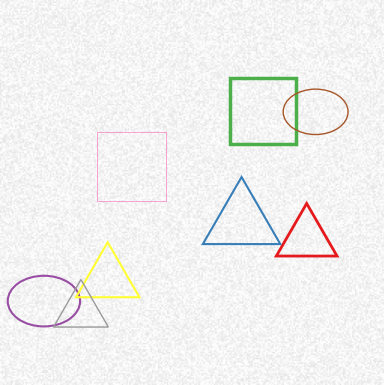[{"shape": "triangle", "thickness": 2, "radius": 0.46, "center": [0.797, 0.38]}, {"shape": "triangle", "thickness": 1.5, "radius": 0.58, "center": [0.627, 0.424]}, {"shape": "square", "thickness": 2.5, "radius": 0.43, "center": [0.684, 0.712]}, {"shape": "oval", "thickness": 1.5, "radius": 0.47, "center": [0.114, 0.218]}, {"shape": "triangle", "thickness": 1.5, "radius": 0.48, "center": [0.28, 0.276]}, {"shape": "oval", "thickness": 1, "radius": 0.42, "center": [0.82, 0.71]}, {"shape": "square", "thickness": 0.5, "radius": 0.45, "center": [0.341, 0.567]}, {"shape": "triangle", "thickness": 1, "radius": 0.41, "center": [0.21, 0.192]}]